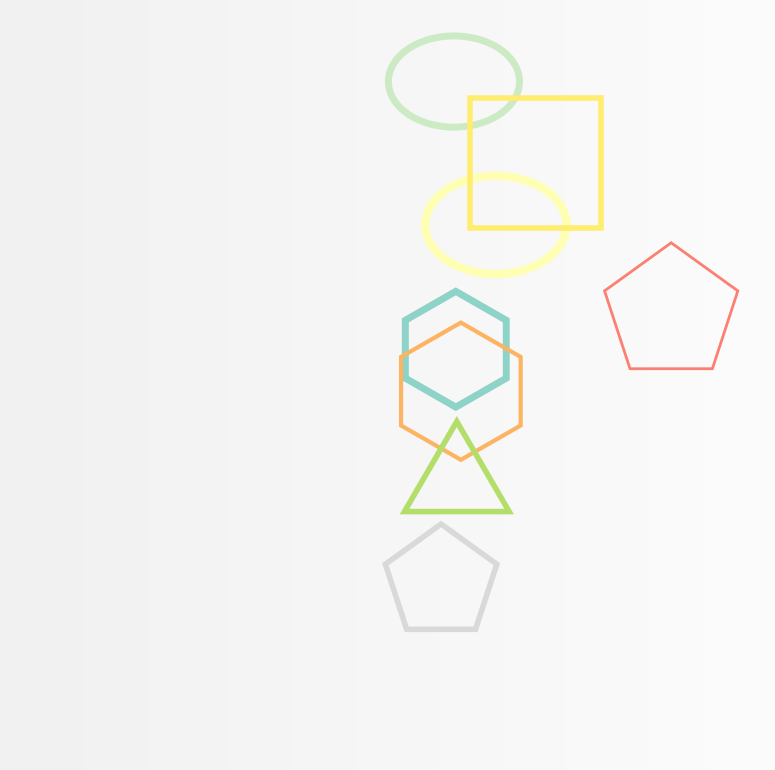[{"shape": "hexagon", "thickness": 2.5, "radius": 0.38, "center": [0.588, 0.546]}, {"shape": "oval", "thickness": 3, "radius": 0.46, "center": [0.64, 0.708]}, {"shape": "pentagon", "thickness": 1, "radius": 0.45, "center": [0.866, 0.594]}, {"shape": "hexagon", "thickness": 1.5, "radius": 0.45, "center": [0.595, 0.492]}, {"shape": "triangle", "thickness": 2, "radius": 0.39, "center": [0.589, 0.375]}, {"shape": "pentagon", "thickness": 2, "radius": 0.38, "center": [0.569, 0.244]}, {"shape": "oval", "thickness": 2.5, "radius": 0.42, "center": [0.586, 0.894]}, {"shape": "square", "thickness": 2, "radius": 0.42, "center": [0.691, 0.788]}]